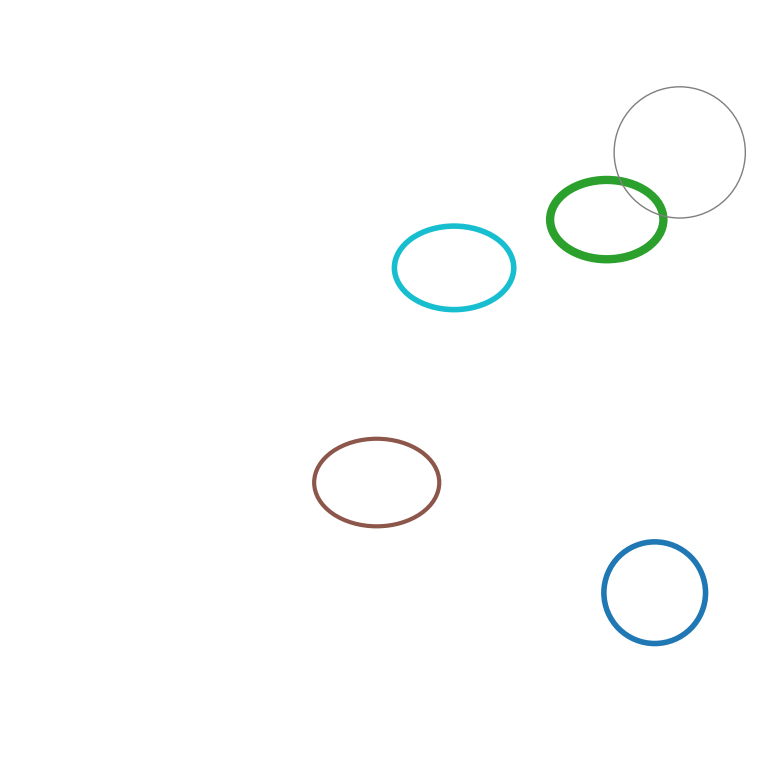[{"shape": "circle", "thickness": 2, "radius": 0.33, "center": [0.85, 0.23]}, {"shape": "oval", "thickness": 3, "radius": 0.37, "center": [0.788, 0.715]}, {"shape": "oval", "thickness": 1.5, "radius": 0.41, "center": [0.489, 0.373]}, {"shape": "circle", "thickness": 0.5, "radius": 0.43, "center": [0.883, 0.802]}, {"shape": "oval", "thickness": 2, "radius": 0.39, "center": [0.59, 0.652]}]